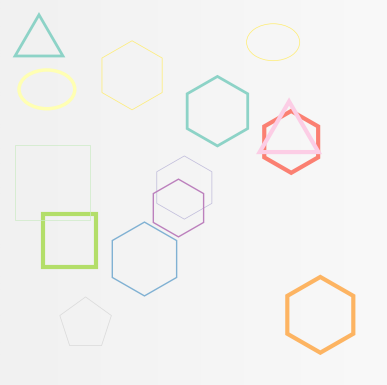[{"shape": "triangle", "thickness": 2, "radius": 0.36, "center": [0.101, 0.89]}, {"shape": "hexagon", "thickness": 2, "radius": 0.45, "center": [0.561, 0.711]}, {"shape": "oval", "thickness": 2.5, "radius": 0.36, "center": [0.121, 0.768]}, {"shape": "hexagon", "thickness": 0.5, "radius": 0.41, "center": [0.476, 0.513]}, {"shape": "hexagon", "thickness": 3, "radius": 0.4, "center": [0.751, 0.631]}, {"shape": "hexagon", "thickness": 1, "radius": 0.48, "center": [0.373, 0.327]}, {"shape": "hexagon", "thickness": 3, "radius": 0.49, "center": [0.827, 0.182]}, {"shape": "square", "thickness": 3, "radius": 0.34, "center": [0.18, 0.375]}, {"shape": "triangle", "thickness": 3, "radius": 0.44, "center": [0.746, 0.649]}, {"shape": "pentagon", "thickness": 0.5, "radius": 0.35, "center": [0.221, 0.159]}, {"shape": "hexagon", "thickness": 1, "radius": 0.37, "center": [0.461, 0.46]}, {"shape": "square", "thickness": 0.5, "radius": 0.48, "center": [0.136, 0.526]}, {"shape": "hexagon", "thickness": 0.5, "radius": 0.45, "center": [0.341, 0.804]}, {"shape": "oval", "thickness": 0.5, "radius": 0.34, "center": [0.705, 0.89]}]